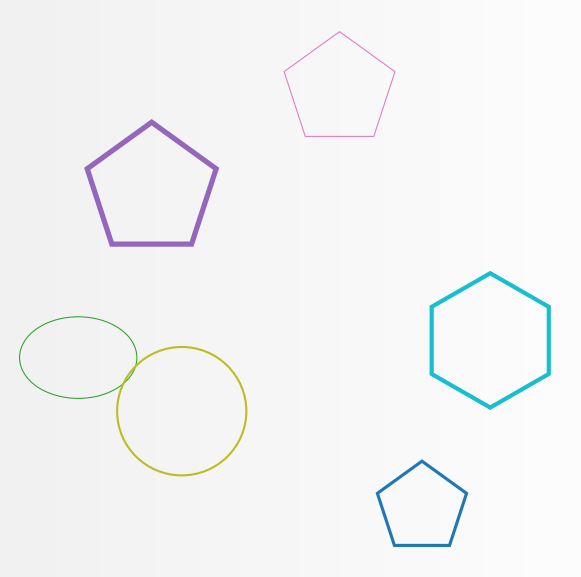[{"shape": "pentagon", "thickness": 1.5, "radius": 0.4, "center": [0.726, 0.12]}, {"shape": "oval", "thickness": 0.5, "radius": 0.5, "center": [0.135, 0.38]}, {"shape": "pentagon", "thickness": 2.5, "radius": 0.58, "center": [0.261, 0.671]}, {"shape": "pentagon", "thickness": 0.5, "radius": 0.5, "center": [0.584, 0.844]}, {"shape": "circle", "thickness": 1, "radius": 0.56, "center": [0.313, 0.287]}, {"shape": "hexagon", "thickness": 2, "radius": 0.58, "center": [0.843, 0.41]}]